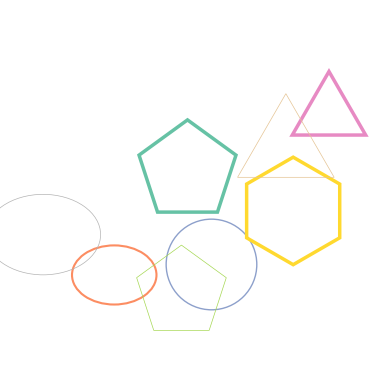[{"shape": "pentagon", "thickness": 2.5, "radius": 0.66, "center": [0.487, 0.556]}, {"shape": "oval", "thickness": 1.5, "radius": 0.55, "center": [0.297, 0.286]}, {"shape": "circle", "thickness": 1, "radius": 0.59, "center": [0.549, 0.313]}, {"shape": "triangle", "thickness": 2.5, "radius": 0.55, "center": [0.855, 0.704]}, {"shape": "pentagon", "thickness": 0.5, "radius": 0.61, "center": [0.471, 0.241]}, {"shape": "hexagon", "thickness": 2.5, "radius": 0.7, "center": [0.761, 0.452]}, {"shape": "triangle", "thickness": 0.5, "radius": 0.72, "center": [0.742, 0.612]}, {"shape": "oval", "thickness": 0.5, "radius": 0.75, "center": [0.112, 0.391]}]